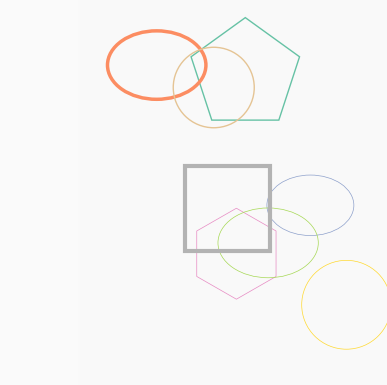[{"shape": "pentagon", "thickness": 1, "radius": 0.74, "center": [0.633, 0.807]}, {"shape": "oval", "thickness": 2.5, "radius": 0.64, "center": [0.404, 0.831]}, {"shape": "oval", "thickness": 0.5, "radius": 0.56, "center": [0.801, 0.467]}, {"shape": "hexagon", "thickness": 0.5, "radius": 0.59, "center": [0.61, 0.341]}, {"shape": "oval", "thickness": 0.5, "radius": 0.65, "center": [0.692, 0.369]}, {"shape": "circle", "thickness": 0.5, "radius": 0.58, "center": [0.894, 0.208]}, {"shape": "circle", "thickness": 1, "radius": 0.52, "center": [0.552, 0.773]}, {"shape": "square", "thickness": 3, "radius": 0.55, "center": [0.588, 0.458]}]